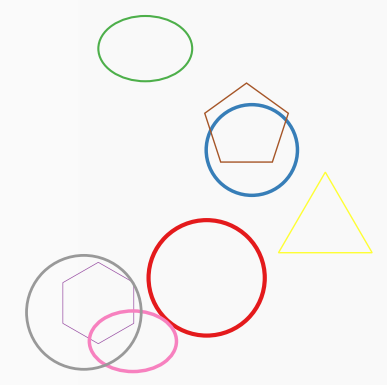[{"shape": "circle", "thickness": 3, "radius": 0.75, "center": [0.533, 0.278]}, {"shape": "circle", "thickness": 2.5, "radius": 0.59, "center": [0.65, 0.61]}, {"shape": "oval", "thickness": 1.5, "radius": 0.61, "center": [0.375, 0.874]}, {"shape": "hexagon", "thickness": 0.5, "radius": 0.53, "center": [0.254, 0.213]}, {"shape": "triangle", "thickness": 1, "radius": 0.7, "center": [0.84, 0.413]}, {"shape": "pentagon", "thickness": 1, "radius": 0.57, "center": [0.636, 0.671]}, {"shape": "oval", "thickness": 2.5, "radius": 0.56, "center": [0.343, 0.114]}, {"shape": "circle", "thickness": 2, "radius": 0.74, "center": [0.216, 0.189]}]